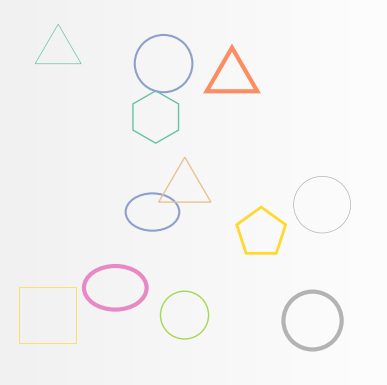[{"shape": "hexagon", "thickness": 1, "radius": 0.34, "center": [0.402, 0.696]}, {"shape": "triangle", "thickness": 0.5, "radius": 0.34, "center": [0.15, 0.869]}, {"shape": "triangle", "thickness": 3, "radius": 0.38, "center": [0.599, 0.801]}, {"shape": "oval", "thickness": 1.5, "radius": 0.35, "center": [0.393, 0.449]}, {"shape": "circle", "thickness": 1.5, "radius": 0.37, "center": [0.422, 0.835]}, {"shape": "oval", "thickness": 3, "radius": 0.4, "center": [0.297, 0.252]}, {"shape": "circle", "thickness": 1, "radius": 0.31, "center": [0.476, 0.182]}, {"shape": "square", "thickness": 0.5, "radius": 0.37, "center": [0.122, 0.182]}, {"shape": "pentagon", "thickness": 2, "radius": 0.33, "center": [0.674, 0.396]}, {"shape": "triangle", "thickness": 1, "radius": 0.39, "center": [0.477, 0.514]}, {"shape": "circle", "thickness": 0.5, "radius": 0.37, "center": [0.831, 0.468]}, {"shape": "circle", "thickness": 3, "radius": 0.38, "center": [0.807, 0.167]}]